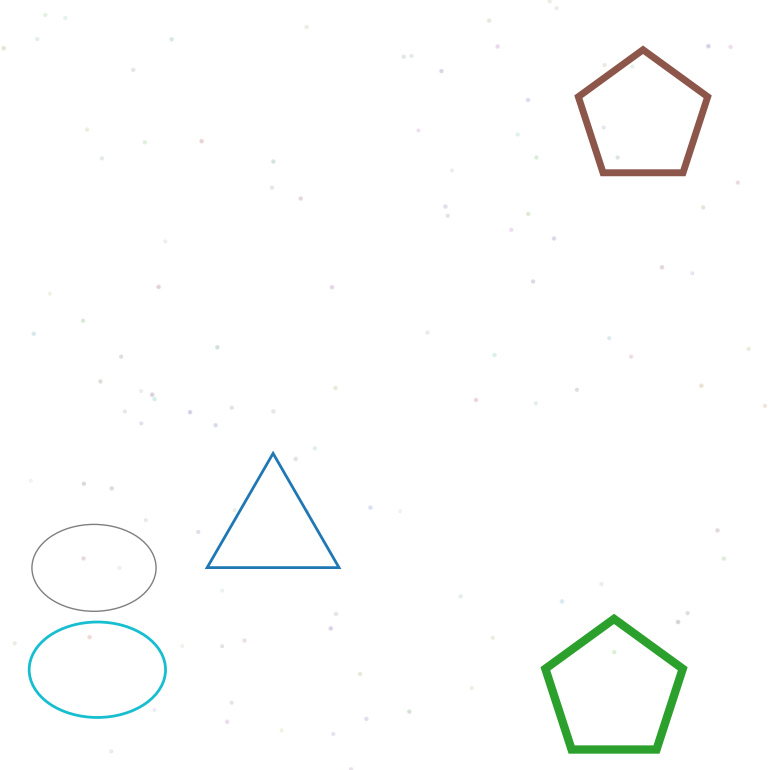[{"shape": "triangle", "thickness": 1, "radius": 0.49, "center": [0.355, 0.312]}, {"shape": "pentagon", "thickness": 3, "radius": 0.47, "center": [0.797, 0.102]}, {"shape": "pentagon", "thickness": 2.5, "radius": 0.44, "center": [0.835, 0.847]}, {"shape": "oval", "thickness": 0.5, "radius": 0.4, "center": [0.122, 0.263]}, {"shape": "oval", "thickness": 1, "radius": 0.44, "center": [0.126, 0.13]}]